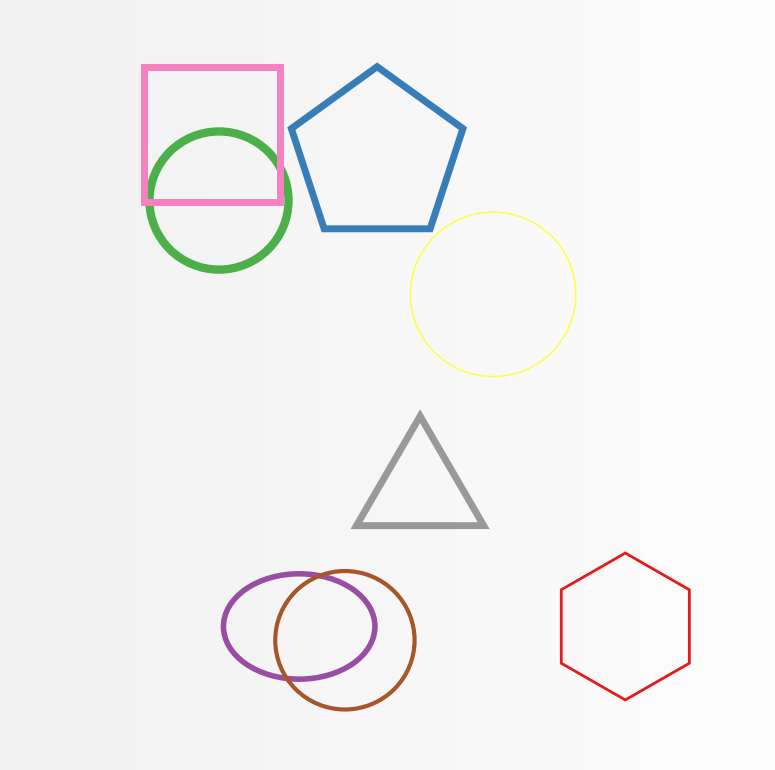[{"shape": "hexagon", "thickness": 1, "radius": 0.48, "center": [0.807, 0.186]}, {"shape": "pentagon", "thickness": 2.5, "radius": 0.58, "center": [0.487, 0.797]}, {"shape": "circle", "thickness": 3, "radius": 0.45, "center": [0.283, 0.74]}, {"shape": "oval", "thickness": 2, "radius": 0.49, "center": [0.386, 0.186]}, {"shape": "circle", "thickness": 0.5, "radius": 0.53, "center": [0.636, 0.618]}, {"shape": "circle", "thickness": 1.5, "radius": 0.45, "center": [0.445, 0.168]}, {"shape": "square", "thickness": 2.5, "radius": 0.44, "center": [0.273, 0.825]}, {"shape": "triangle", "thickness": 2.5, "radius": 0.47, "center": [0.542, 0.365]}]